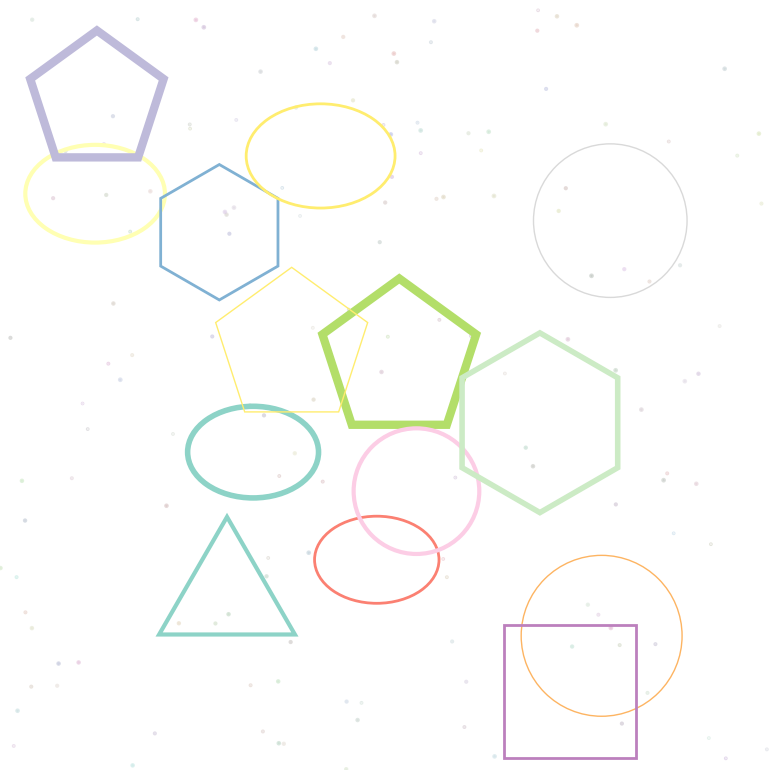[{"shape": "oval", "thickness": 2, "radius": 0.43, "center": [0.329, 0.413]}, {"shape": "triangle", "thickness": 1.5, "radius": 0.51, "center": [0.295, 0.227]}, {"shape": "oval", "thickness": 1.5, "radius": 0.45, "center": [0.124, 0.748]}, {"shape": "pentagon", "thickness": 3, "radius": 0.46, "center": [0.126, 0.869]}, {"shape": "oval", "thickness": 1, "radius": 0.4, "center": [0.489, 0.273]}, {"shape": "hexagon", "thickness": 1, "radius": 0.44, "center": [0.285, 0.698]}, {"shape": "circle", "thickness": 0.5, "radius": 0.52, "center": [0.781, 0.174]}, {"shape": "pentagon", "thickness": 3, "radius": 0.52, "center": [0.519, 0.533]}, {"shape": "circle", "thickness": 1.5, "radius": 0.41, "center": [0.541, 0.362]}, {"shape": "circle", "thickness": 0.5, "radius": 0.5, "center": [0.793, 0.713]}, {"shape": "square", "thickness": 1, "radius": 0.43, "center": [0.74, 0.102]}, {"shape": "hexagon", "thickness": 2, "radius": 0.58, "center": [0.701, 0.451]}, {"shape": "oval", "thickness": 1, "radius": 0.48, "center": [0.416, 0.797]}, {"shape": "pentagon", "thickness": 0.5, "radius": 0.52, "center": [0.379, 0.549]}]